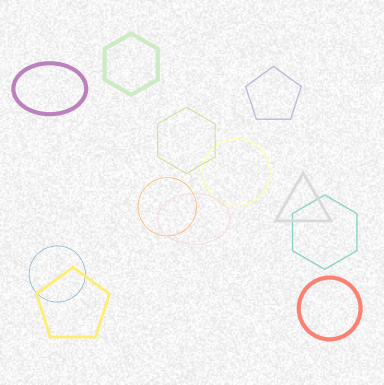[{"shape": "hexagon", "thickness": 1, "radius": 0.48, "center": [0.843, 0.397]}, {"shape": "circle", "thickness": 1, "radius": 0.44, "center": [0.614, 0.553]}, {"shape": "pentagon", "thickness": 1, "radius": 0.38, "center": [0.71, 0.752]}, {"shape": "circle", "thickness": 3, "radius": 0.4, "center": [0.856, 0.199]}, {"shape": "circle", "thickness": 0.5, "radius": 0.37, "center": [0.149, 0.288]}, {"shape": "circle", "thickness": 0.5, "radius": 0.38, "center": [0.434, 0.463]}, {"shape": "hexagon", "thickness": 0.5, "radius": 0.43, "center": [0.484, 0.635]}, {"shape": "oval", "thickness": 0.5, "radius": 0.47, "center": [0.504, 0.432]}, {"shape": "triangle", "thickness": 2, "radius": 0.41, "center": [0.788, 0.468]}, {"shape": "oval", "thickness": 3, "radius": 0.47, "center": [0.129, 0.77]}, {"shape": "hexagon", "thickness": 3, "radius": 0.4, "center": [0.341, 0.833]}, {"shape": "pentagon", "thickness": 2, "radius": 0.5, "center": [0.189, 0.206]}]